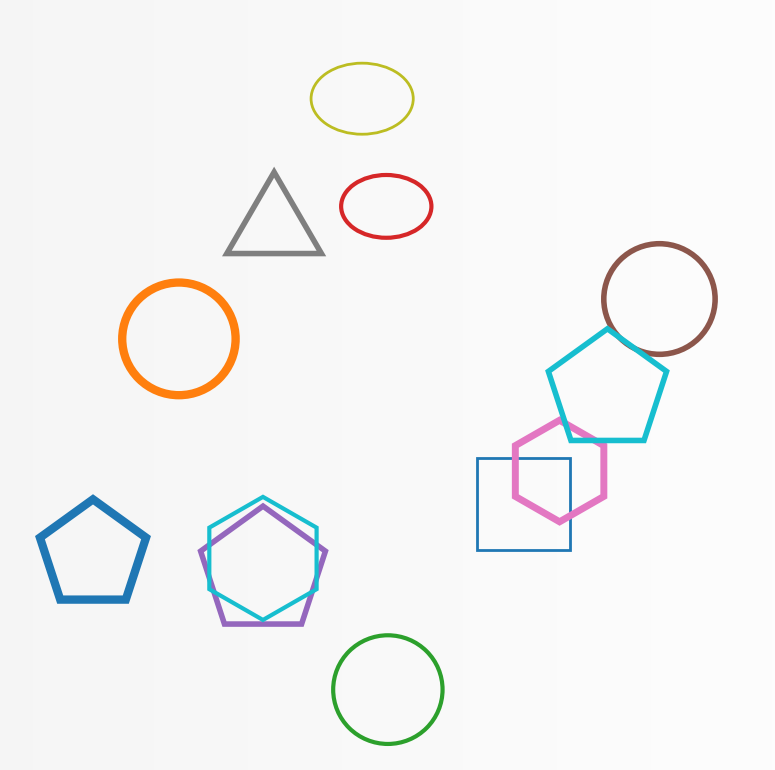[{"shape": "square", "thickness": 1, "radius": 0.3, "center": [0.676, 0.345]}, {"shape": "pentagon", "thickness": 3, "radius": 0.36, "center": [0.12, 0.28]}, {"shape": "circle", "thickness": 3, "radius": 0.37, "center": [0.231, 0.56]}, {"shape": "circle", "thickness": 1.5, "radius": 0.35, "center": [0.5, 0.104]}, {"shape": "oval", "thickness": 1.5, "radius": 0.29, "center": [0.498, 0.732]}, {"shape": "pentagon", "thickness": 2, "radius": 0.42, "center": [0.339, 0.258]}, {"shape": "circle", "thickness": 2, "radius": 0.36, "center": [0.851, 0.612]}, {"shape": "hexagon", "thickness": 2.5, "radius": 0.33, "center": [0.722, 0.388]}, {"shape": "triangle", "thickness": 2, "radius": 0.35, "center": [0.354, 0.706]}, {"shape": "oval", "thickness": 1, "radius": 0.33, "center": [0.467, 0.872]}, {"shape": "pentagon", "thickness": 2, "radius": 0.4, "center": [0.784, 0.493]}, {"shape": "hexagon", "thickness": 1.5, "radius": 0.4, "center": [0.339, 0.275]}]